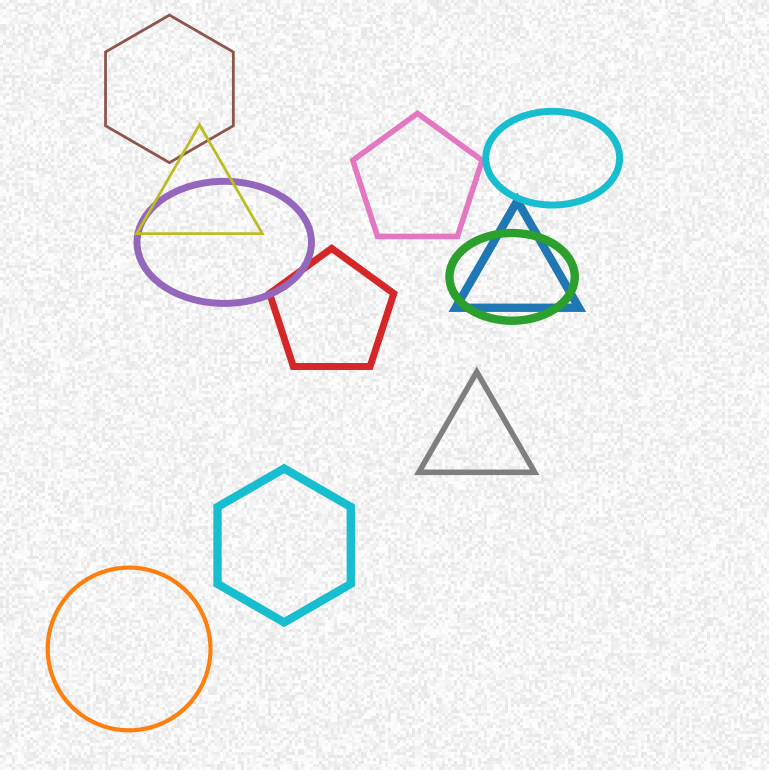[{"shape": "triangle", "thickness": 3, "radius": 0.46, "center": [0.672, 0.647]}, {"shape": "circle", "thickness": 1.5, "radius": 0.53, "center": [0.168, 0.157]}, {"shape": "oval", "thickness": 3, "radius": 0.41, "center": [0.665, 0.64]}, {"shape": "pentagon", "thickness": 2.5, "radius": 0.42, "center": [0.431, 0.593]}, {"shape": "oval", "thickness": 2.5, "radius": 0.57, "center": [0.291, 0.685]}, {"shape": "hexagon", "thickness": 1, "radius": 0.48, "center": [0.22, 0.885]}, {"shape": "pentagon", "thickness": 2, "radius": 0.44, "center": [0.542, 0.764]}, {"shape": "triangle", "thickness": 2, "radius": 0.43, "center": [0.619, 0.43]}, {"shape": "triangle", "thickness": 1, "radius": 0.47, "center": [0.259, 0.744]}, {"shape": "oval", "thickness": 2.5, "radius": 0.43, "center": [0.718, 0.795]}, {"shape": "hexagon", "thickness": 3, "radius": 0.5, "center": [0.369, 0.292]}]